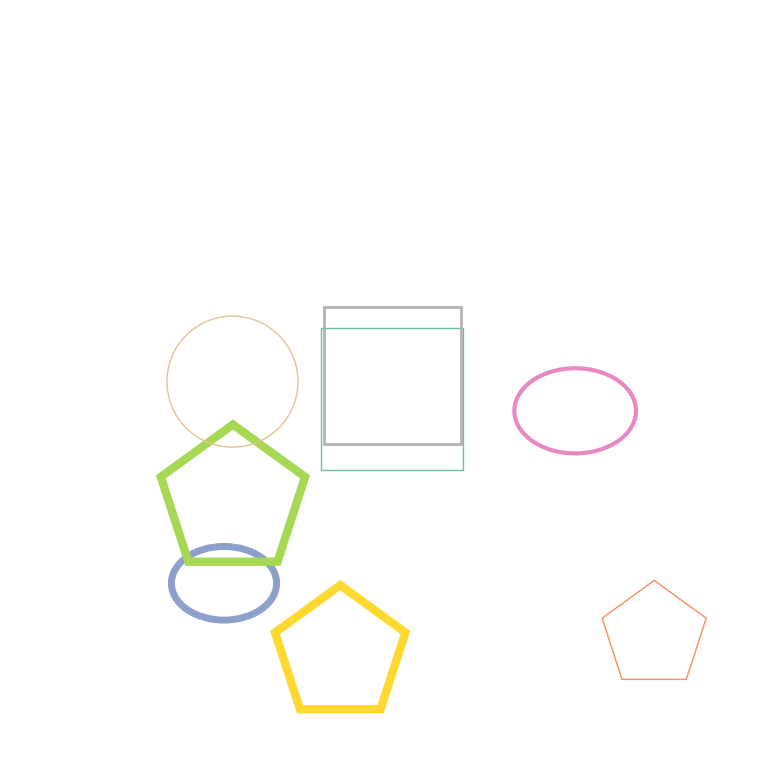[{"shape": "square", "thickness": 0.5, "radius": 0.46, "center": [0.509, 0.481]}, {"shape": "pentagon", "thickness": 0.5, "radius": 0.36, "center": [0.85, 0.175]}, {"shape": "oval", "thickness": 2.5, "radius": 0.34, "center": [0.291, 0.242]}, {"shape": "oval", "thickness": 1.5, "radius": 0.4, "center": [0.747, 0.466]}, {"shape": "pentagon", "thickness": 3, "radius": 0.49, "center": [0.303, 0.35]}, {"shape": "pentagon", "thickness": 3, "radius": 0.45, "center": [0.442, 0.151]}, {"shape": "circle", "thickness": 0.5, "radius": 0.43, "center": [0.302, 0.504]}, {"shape": "square", "thickness": 1, "radius": 0.45, "center": [0.51, 0.512]}]